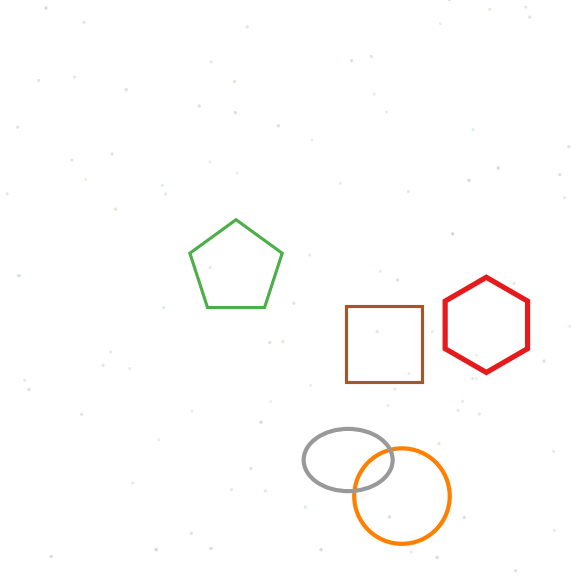[{"shape": "hexagon", "thickness": 2.5, "radius": 0.41, "center": [0.842, 0.437]}, {"shape": "pentagon", "thickness": 1.5, "radius": 0.42, "center": [0.409, 0.535]}, {"shape": "circle", "thickness": 2, "radius": 0.41, "center": [0.696, 0.14]}, {"shape": "square", "thickness": 1.5, "radius": 0.33, "center": [0.665, 0.404]}, {"shape": "oval", "thickness": 2, "radius": 0.39, "center": [0.603, 0.203]}]